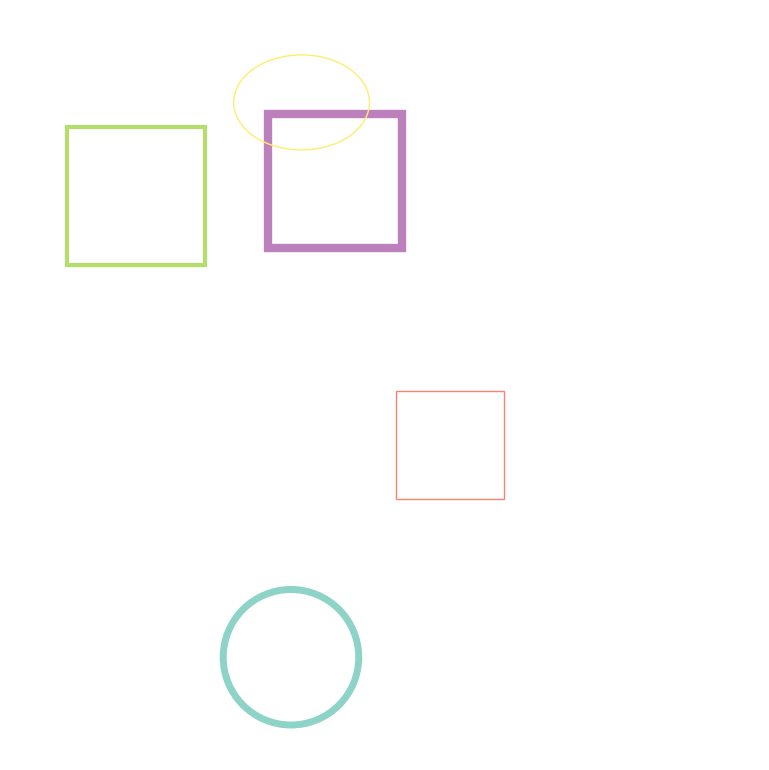[{"shape": "circle", "thickness": 2.5, "radius": 0.44, "center": [0.378, 0.146]}, {"shape": "square", "thickness": 0.5, "radius": 0.35, "center": [0.585, 0.422]}, {"shape": "square", "thickness": 1.5, "radius": 0.45, "center": [0.177, 0.745]}, {"shape": "square", "thickness": 3, "radius": 0.44, "center": [0.435, 0.765]}, {"shape": "oval", "thickness": 0.5, "radius": 0.44, "center": [0.392, 0.867]}]